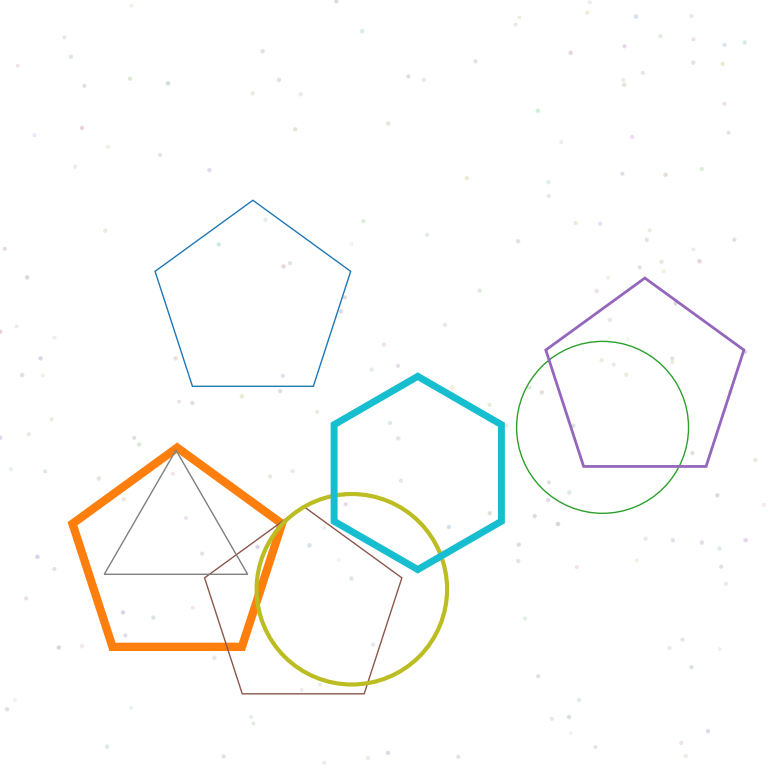[{"shape": "pentagon", "thickness": 0.5, "radius": 0.67, "center": [0.328, 0.606]}, {"shape": "pentagon", "thickness": 3, "radius": 0.72, "center": [0.23, 0.276]}, {"shape": "circle", "thickness": 0.5, "radius": 0.56, "center": [0.783, 0.445]}, {"shape": "pentagon", "thickness": 1, "radius": 0.68, "center": [0.837, 0.504]}, {"shape": "pentagon", "thickness": 0.5, "radius": 0.67, "center": [0.394, 0.208]}, {"shape": "triangle", "thickness": 0.5, "radius": 0.54, "center": [0.229, 0.308]}, {"shape": "circle", "thickness": 1.5, "radius": 0.62, "center": [0.457, 0.235]}, {"shape": "hexagon", "thickness": 2.5, "radius": 0.63, "center": [0.543, 0.386]}]